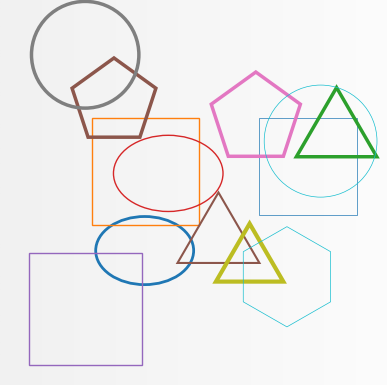[{"shape": "oval", "thickness": 2, "radius": 0.63, "center": [0.373, 0.349]}, {"shape": "square", "thickness": 0.5, "radius": 0.64, "center": [0.795, 0.568]}, {"shape": "square", "thickness": 1, "radius": 0.7, "center": [0.376, 0.554]}, {"shape": "triangle", "thickness": 2.5, "radius": 0.6, "center": [0.869, 0.653]}, {"shape": "oval", "thickness": 1, "radius": 0.71, "center": [0.434, 0.55]}, {"shape": "square", "thickness": 1, "radius": 0.73, "center": [0.22, 0.197]}, {"shape": "triangle", "thickness": 1.5, "radius": 0.61, "center": [0.564, 0.378]}, {"shape": "pentagon", "thickness": 2.5, "radius": 0.57, "center": [0.294, 0.736]}, {"shape": "pentagon", "thickness": 2.5, "radius": 0.6, "center": [0.66, 0.692]}, {"shape": "circle", "thickness": 2.5, "radius": 0.69, "center": [0.22, 0.858]}, {"shape": "triangle", "thickness": 3, "radius": 0.5, "center": [0.644, 0.319]}, {"shape": "circle", "thickness": 0.5, "radius": 0.73, "center": [0.827, 0.633]}, {"shape": "hexagon", "thickness": 0.5, "radius": 0.65, "center": [0.74, 0.281]}]